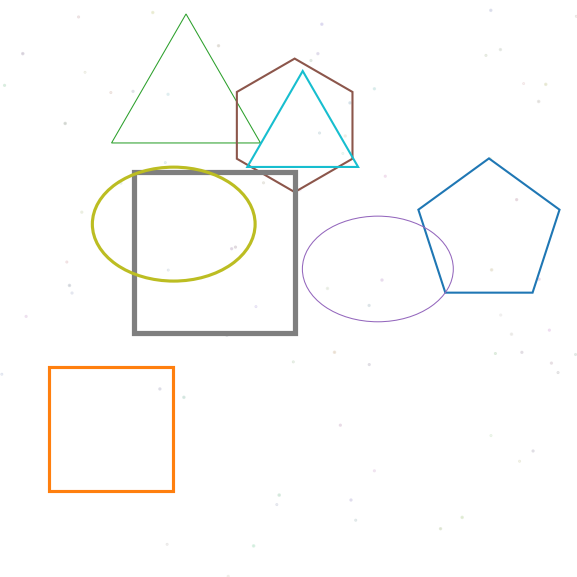[{"shape": "pentagon", "thickness": 1, "radius": 0.64, "center": [0.847, 0.596]}, {"shape": "square", "thickness": 1.5, "radius": 0.54, "center": [0.193, 0.256]}, {"shape": "triangle", "thickness": 0.5, "radius": 0.74, "center": [0.322, 0.826]}, {"shape": "oval", "thickness": 0.5, "radius": 0.65, "center": [0.654, 0.533]}, {"shape": "hexagon", "thickness": 1, "radius": 0.58, "center": [0.51, 0.782]}, {"shape": "square", "thickness": 2.5, "radius": 0.7, "center": [0.372, 0.561]}, {"shape": "oval", "thickness": 1.5, "radius": 0.7, "center": [0.301, 0.611]}, {"shape": "triangle", "thickness": 1, "radius": 0.55, "center": [0.524, 0.765]}]